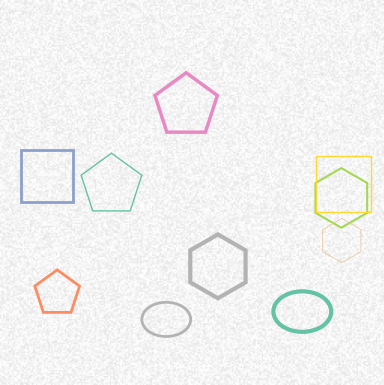[{"shape": "oval", "thickness": 3, "radius": 0.38, "center": [0.785, 0.191]}, {"shape": "pentagon", "thickness": 1, "radius": 0.41, "center": [0.29, 0.519]}, {"shape": "pentagon", "thickness": 2, "radius": 0.31, "center": [0.149, 0.238]}, {"shape": "square", "thickness": 2, "radius": 0.34, "center": [0.123, 0.543]}, {"shape": "pentagon", "thickness": 2.5, "radius": 0.43, "center": [0.483, 0.726]}, {"shape": "hexagon", "thickness": 1.5, "radius": 0.39, "center": [0.887, 0.486]}, {"shape": "square", "thickness": 1, "radius": 0.36, "center": [0.892, 0.523]}, {"shape": "hexagon", "thickness": 0.5, "radius": 0.29, "center": [0.888, 0.375]}, {"shape": "oval", "thickness": 2, "radius": 0.32, "center": [0.432, 0.17]}, {"shape": "hexagon", "thickness": 3, "radius": 0.41, "center": [0.566, 0.308]}]